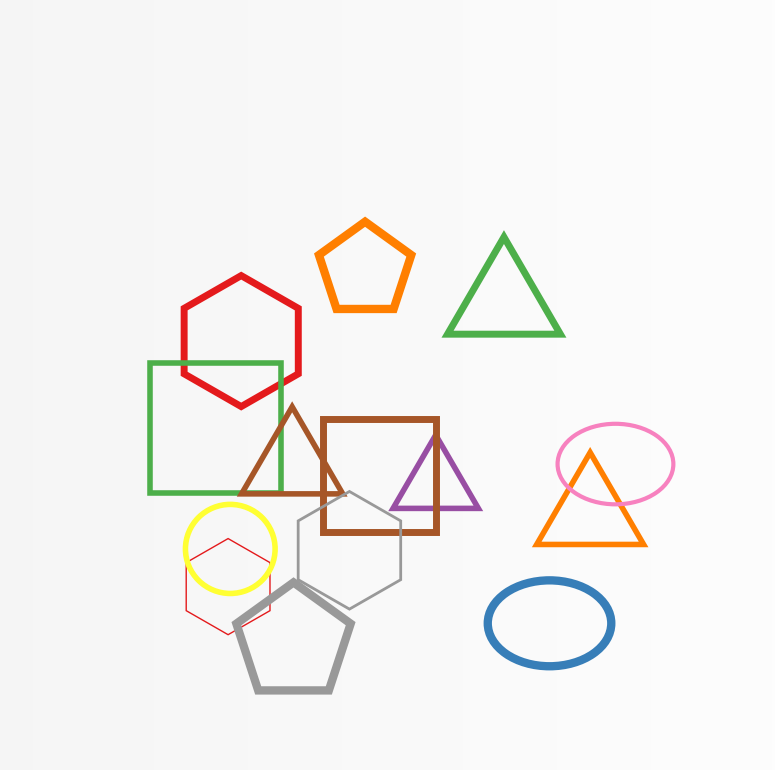[{"shape": "hexagon", "thickness": 2.5, "radius": 0.43, "center": [0.311, 0.557]}, {"shape": "hexagon", "thickness": 0.5, "radius": 0.31, "center": [0.294, 0.238]}, {"shape": "oval", "thickness": 3, "radius": 0.4, "center": [0.709, 0.191]}, {"shape": "triangle", "thickness": 2.5, "radius": 0.42, "center": [0.65, 0.608]}, {"shape": "square", "thickness": 2, "radius": 0.42, "center": [0.278, 0.444]}, {"shape": "triangle", "thickness": 2, "radius": 0.32, "center": [0.562, 0.372]}, {"shape": "pentagon", "thickness": 3, "radius": 0.31, "center": [0.471, 0.649]}, {"shape": "triangle", "thickness": 2, "radius": 0.4, "center": [0.761, 0.333]}, {"shape": "circle", "thickness": 2, "radius": 0.29, "center": [0.297, 0.287]}, {"shape": "square", "thickness": 2.5, "radius": 0.37, "center": [0.49, 0.383]}, {"shape": "triangle", "thickness": 2, "radius": 0.38, "center": [0.377, 0.396]}, {"shape": "oval", "thickness": 1.5, "radius": 0.37, "center": [0.794, 0.397]}, {"shape": "pentagon", "thickness": 3, "radius": 0.39, "center": [0.379, 0.166]}, {"shape": "hexagon", "thickness": 1, "radius": 0.38, "center": [0.451, 0.285]}]